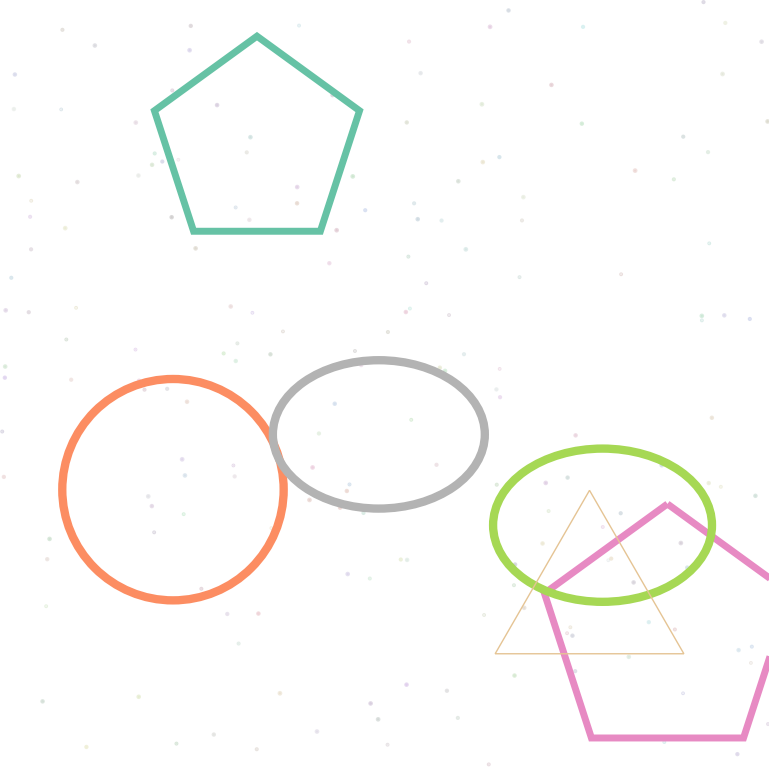[{"shape": "pentagon", "thickness": 2.5, "radius": 0.7, "center": [0.334, 0.813]}, {"shape": "circle", "thickness": 3, "radius": 0.72, "center": [0.225, 0.364]}, {"shape": "pentagon", "thickness": 2.5, "radius": 0.84, "center": [0.867, 0.178]}, {"shape": "oval", "thickness": 3, "radius": 0.71, "center": [0.783, 0.318]}, {"shape": "triangle", "thickness": 0.5, "radius": 0.71, "center": [0.766, 0.222]}, {"shape": "oval", "thickness": 3, "radius": 0.69, "center": [0.492, 0.436]}]